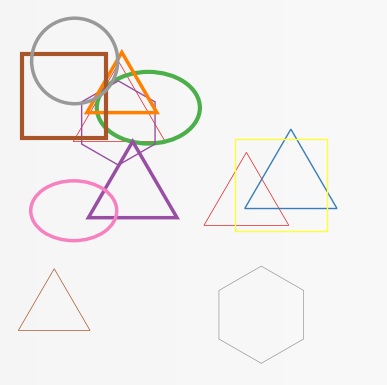[{"shape": "triangle", "thickness": 0.5, "radius": 0.68, "center": [0.308, 0.701]}, {"shape": "triangle", "thickness": 0.5, "radius": 0.63, "center": [0.636, 0.478]}, {"shape": "triangle", "thickness": 1, "radius": 0.69, "center": [0.751, 0.527]}, {"shape": "oval", "thickness": 3, "radius": 0.67, "center": [0.383, 0.72]}, {"shape": "hexagon", "thickness": 1, "radius": 0.55, "center": [0.305, 0.681]}, {"shape": "triangle", "thickness": 2.5, "radius": 0.66, "center": [0.342, 0.501]}, {"shape": "triangle", "thickness": 2.5, "radius": 0.52, "center": [0.314, 0.76]}, {"shape": "square", "thickness": 1, "radius": 0.59, "center": [0.725, 0.519]}, {"shape": "square", "thickness": 3, "radius": 0.55, "center": [0.165, 0.75]}, {"shape": "triangle", "thickness": 0.5, "radius": 0.53, "center": [0.14, 0.195]}, {"shape": "oval", "thickness": 2.5, "radius": 0.55, "center": [0.19, 0.453]}, {"shape": "hexagon", "thickness": 0.5, "radius": 0.63, "center": [0.674, 0.183]}, {"shape": "circle", "thickness": 2.5, "radius": 0.56, "center": [0.193, 0.842]}]